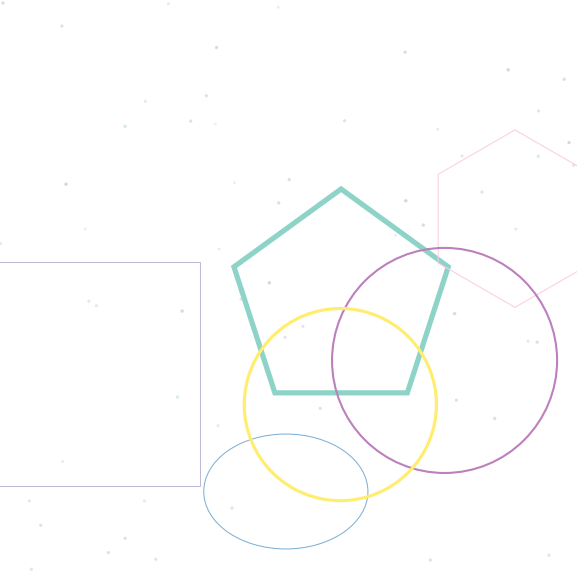[{"shape": "pentagon", "thickness": 2.5, "radius": 0.98, "center": [0.591, 0.477]}, {"shape": "square", "thickness": 0.5, "radius": 0.97, "center": [0.153, 0.352]}, {"shape": "oval", "thickness": 0.5, "radius": 0.71, "center": [0.495, 0.148]}, {"shape": "hexagon", "thickness": 0.5, "radius": 0.77, "center": [0.892, 0.621]}, {"shape": "circle", "thickness": 1, "radius": 0.97, "center": [0.77, 0.375]}, {"shape": "circle", "thickness": 1.5, "radius": 0.83, "center": [0.589, 0.299]}]